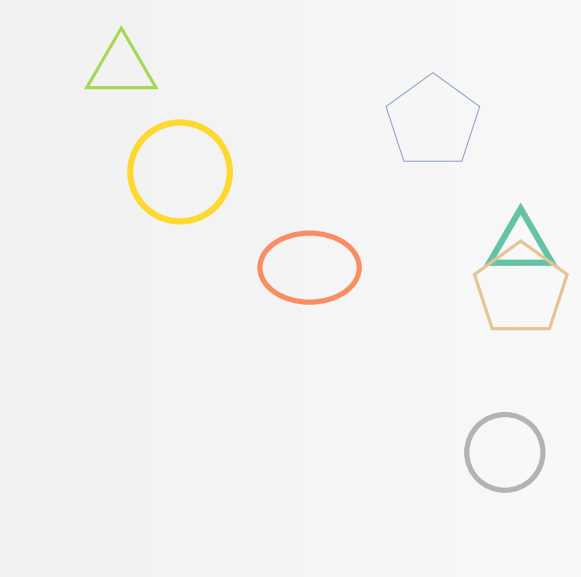[{"shape": "triangle", "thickness": 3, "radius": 0.31, "center": [0.896, 0.575]}, {"shape": "oval", "thickness": 2.5, "radius": 0.43, "center": [0.533, 0.536]}, {"shape": "pentagon", "thickness": 0.5, "radius": 0.42, "center": [0.745, 0.789]}, {"shape": "triangle", "thickness": 1.5, "radius": 0.34, "center": [0.209, 0.882]}, {"shape": "circle", "thickness": 3, "radius": 0.43, "center": [0.31, 0.701]}, {"shape": "pentagon", "thickness": 1.5, "radius": 0.42, "center": [0.896, 0.498]}, {"shape": "circle", "thickness": 2.5, "radius": 0.33, "center": [0.869, 0.216]}]